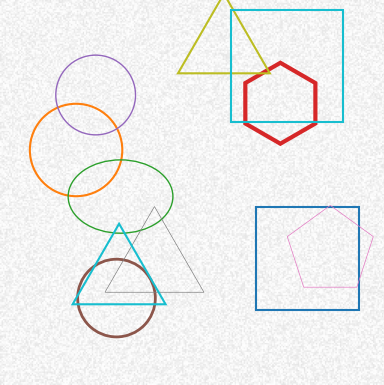[{"shape": "square", "thickness": 1.5, "radius": 0.67, "center": [0.798, 0.329]}, {"shape": "circle", "thickness": 1.5, "radius": 0.6, "center": [0.198, 0.61]}, {"shape": "oval", "thickness": 1, "radius": 0.68, "center": [0.313, 0.49]}, {"shape": "hexagon", "thickness": 3, "radius": 0.53, "center": [0.728, 0.732]}, {"shape": "circle", "thickness": 1, "radius": 0.52, "center": [0.248, 0.753]}, {"shape": "circle", "thickness": 2, "radius": 0.5, "center": [0.303, 0.226]}, {"shape": "pentagon", "thickness": 0.5, "radius": 0.59, "center": [0.858, 0.349]}, {"shape": "triangle", "thickness": 0.5, "radius": 0.74, "center": [0.401, 0.315]}, {"shape": "triangle", "thickness": 1.5, "radius": 0.69, "center": [0.582, 0.878]}, {"shape": "square", "thickness": 1.5, "radius": 0.72, "center": [0.746, 0.828]}, {"shape": "triangle", "thickness": 1.5, "radius": 0.7, "center": [0.309, 0.279]}]